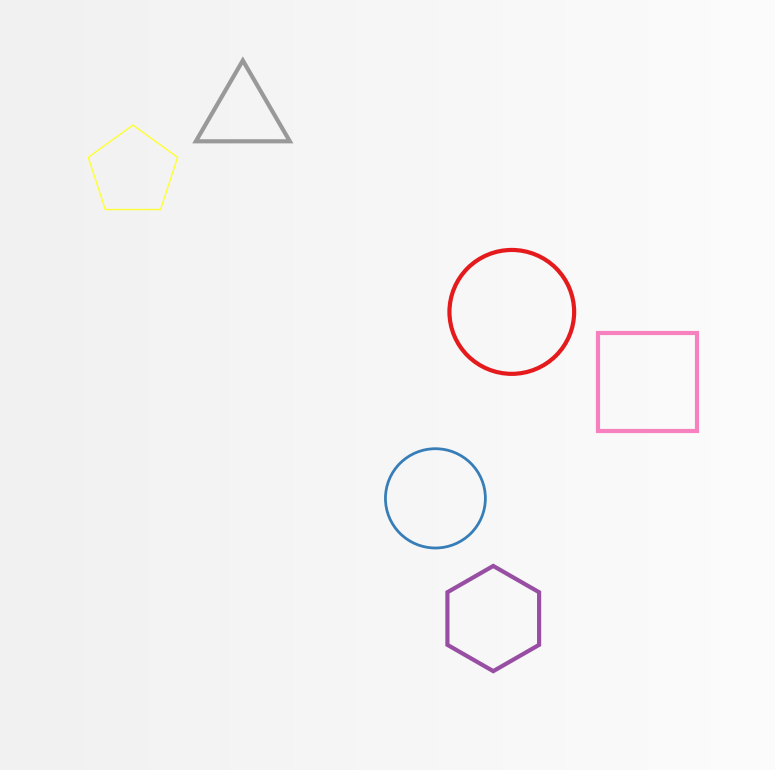[{"shape": "circle", "thickness": 1.5, "radius": 0.4, "center": [0.66, 0.595]}, {"shape": "circle", "thickness": 1, "radius": 0.32, "center": [0.562, 0.353]}, {"shape": "hexagon", "thickness": 1.5, "radius": 0.34, "center": [0.636, 0.197]}, {"shape": "pentagon", "thickness": 0.5, "radius": 0.3, "center": [0.172, 0.777]}, {"shape": "square", "thickness": 1.5, "radius": 0.32, "center": [0.836, 0.504]}, {"shape": "triangle", "thickness": 1.5, "radius": 0.35, "center": [0.313, 0.851]}]